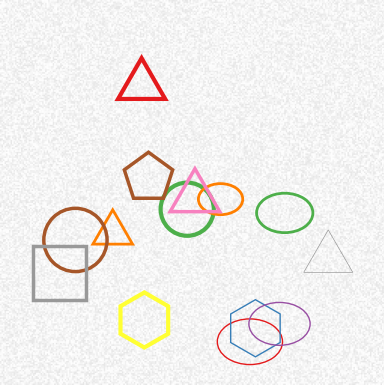[{"shape": "oval", "thickness": 1, "radius": 0.42, "center": [0.649, 0.112]}, {"shape": "triangle", "thickness": 3, "radius": 0.35, "center": [0.368, 0.778]}, {"shape": "hexagon", "thickness": 1, "radius": 0.37, "center": [0.663, 0.147]}, {"shape": "circle", "thickness": 3, "radius": 0.35, "center": [0.486, 0.457]}, {"shape": "oval", "thickness": 2, "radius": 0.37, "center": [0.74, 0.447]}, {"shape": "oval", "thickness": 1, "radius": 0.4, "center": [0.726, 0.159]}, {"shape": "triangle", "thickness": 2, "radius": 0.3, "center": [0.293, 0.396]}, {"shape": "oval", "thickness": 2, "radius": 0.29, "center": [0.573, 0.483]}, {"shape": "hexagon", "thickness": 3, "radius": 0.36, "center": [0.375, 0.169]}, {"shape": "circle", "thickness": 2.5, "radius": 0.41, "center": [0.196, 0.377]}, {"shape": "pentagon", "thickness": 2.5, "radius": 0.33, "center": [0.386, 0.538]}, {"shape": "triangle", "thickness": 2.5, "radius": 0.37, "center": [0.506, 0.487]}, {"shape": "square", "thickness": 2.5, "radius": 0.35, "center": [0.155, 0.291]}, {"shape": "triangle", "thickness": 0.5, "radius": 0.37, "center": [0.853, 0.329]}]